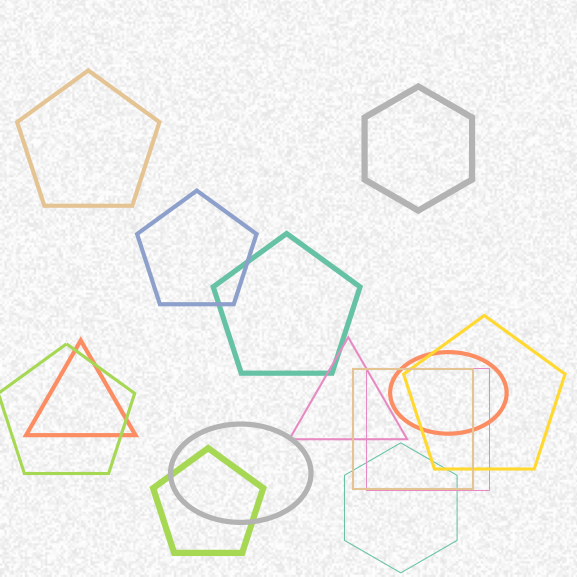[{"shape": "hexagon", "thickness": 0.5, "radius": 0.56, "center": [0.694, 0.12]}, {"shape": "pentagon", "thickness": 2.5, "radius": 0.67, "center": [0.496, 0.461]}, {"shape": "triangle", "thickness": 2, "radius": 0.55, "center": [0.14, 0.3]}, {"shape": "oval", "thickness": 2, "radius": 0.5, "center": [0.776, 0.319]}, {"shape": "pentagon", "thickness": 2, "radius": 0.54, "center": [0.341, 0.56]}, {"shape": "triangle", "thickness": 1, "radius": 0.59, "center": [0.603, 0.297]}, {"shape": "square", "thickness": 0.5, "radius": 0.53, "center": [0.741, 0.256]}, {"shape": "pentagon", "thickness": 1.5, "radius": 0.62, "center": [0.115, 0.28]}, {"shape": "pentagon", "thickness": 3, "radius": 0.5, "center": [0.36, 0.123]}, {"shape": "pentagon", "thickness": 1.5, "radius": 0.73, "center": [0.839, 0.306]}, {"shape": "square", "thickness": 1, "radius": 0.52, "center": [0.716, 0.256]}, {"shape": "pentagon", "thickness": 2, "radius": 0.65, "center": [0.153, 0.748]}, {"shape": "hexagon", "thickness": 3, "radius": 0.54, "center": [0.724, 0.742]}, {"shape": "oval", "thickness": 2.5, "radius": 0.61, "center": [0.417, 0.18]}]